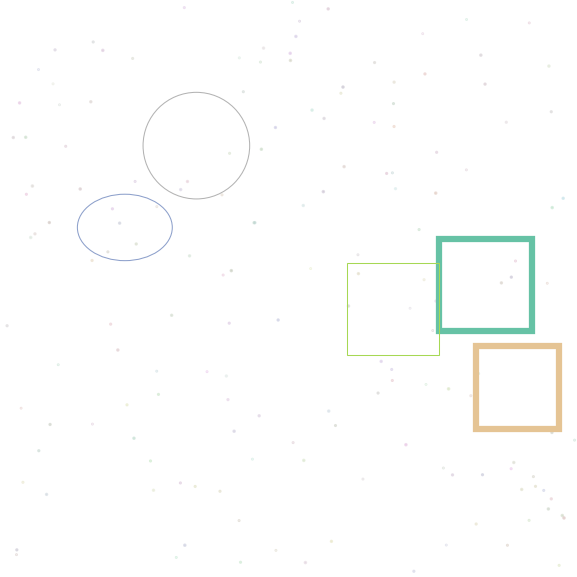[{"shape": "square", "thickness": 3, "radius": 0.4, "center": [0.841, 0.506]}, {"shape": "oval", "thickness": 0.5, "radius": 0.41, "center": [0.216, 0.605]}, {"shape": "square", "thickness": 0.5, "radius": 0.4, "center": [0.681, 0.464]}, {"shape": "square", "thickness": 3, "radius": 0.36, "center": [0.896, 0.328]}, {"shape": "circle", "thickness": 0.5, "radius": 0.46, "center": [0.34, 0.747]}]